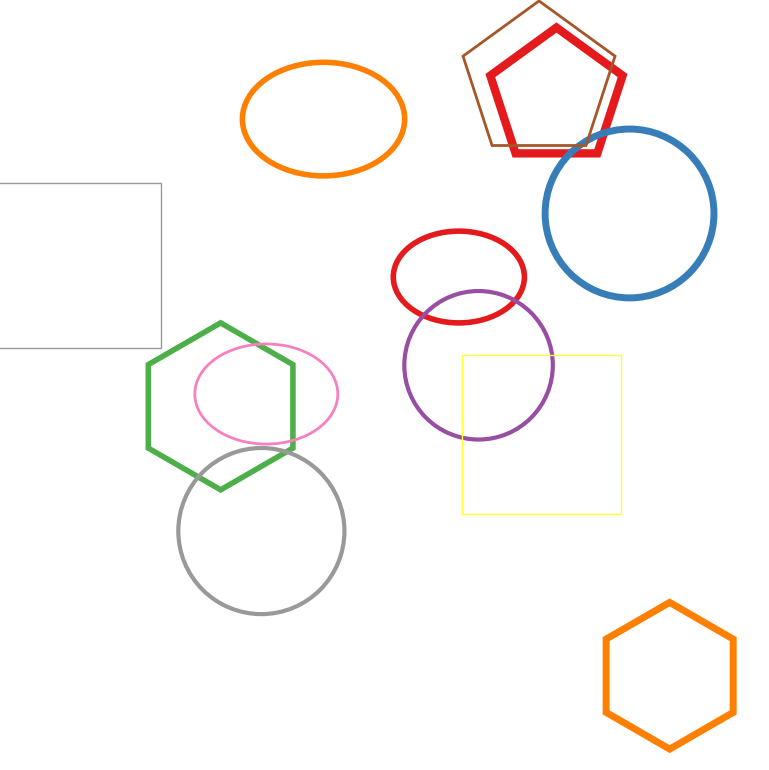[{"shape": "pentagon", "thickness": 3, "radius": 0.45, "center": [0.723, 0.874]}, {"shape": "oval", "thickness": 2, "radius": 0.43, "center": [0.596, 0.64]}, {"shape": "circle", "thickness": 2.5, "radius": 0.55, "center": [0.818, 0.723]}, {"shape": "hexagon", "thickness": 2, "radius": 0.54, "center": [0.287, 0.472]}, {"shape": "circle", "thickness": 1.5, "radius": 0.48, "center": [0.622, 0.526]}, {"shape": "hexagon", "thickness": 2.5, "radius": 0.48, "center": [0.87, 0.122]}, {"shape": "oval", "thickness": 2, "radius": 0.53, "center": [0.42, 0.845]}, {"shape": "square", "thickness": 0.5, "radius": 0.52, "center": [0.704, 0.436]}, {"shape": "pentagon", "thickness": 1, "radius": 0.52, "center": [0.7, 0.895]}, {"shape": "oval", "thickness": 1, "radius": 0.46, "center": [0.346, 0.488]}, {"shape": "square", "thickness": 0.5, "radius": 0.53, "center": [0.102, 0.655]}, {"shape": "circle", "thickness": 1.5, "radius": 0.54, "center": [0.339, 0.31]}]